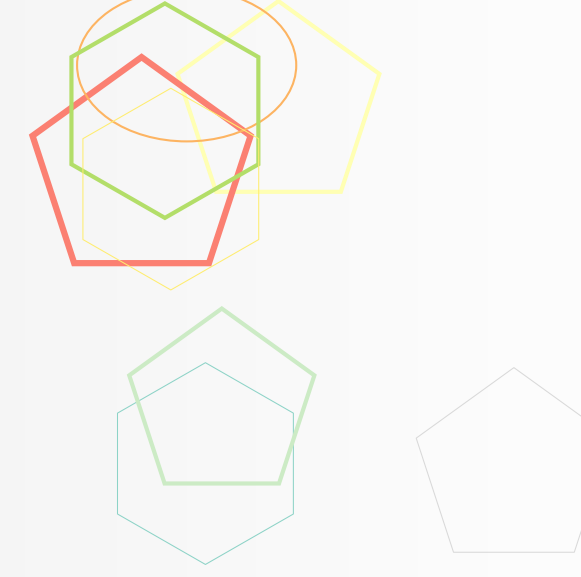[{"shape": "hexagon", "thickness": 0.5, "radius": 0.87, "center": [0.353, 0.196]}, {"shape": "pentagon", "thickness": 2, "radius": 0.91, "center": [0.479, 0.815]}, {"shape": "pentagon", "thickness": 3, "radius": 0.99, "center": [0.244, 0.703]}, {"shape": "oval", "thickness": 1, "radius": 0.94, "center": [0.321, 0.886]}, {"shape": "hexagon", "thickness": 2, "radius": 0.93, "center": [0.284, 0.807]}, {"shape": "pentagon", "thickness": 0.5, "radius": 0.88, "center": [0.884, 0.186]}, {"shape": "pentagon", "thickness": 2, "radius": 0.84, "center": [0.382, 0.297]}, {"shape": "hexagon", "thickness": 0.5, "radius": 0.87, "center": [0.294, 0.672]}]